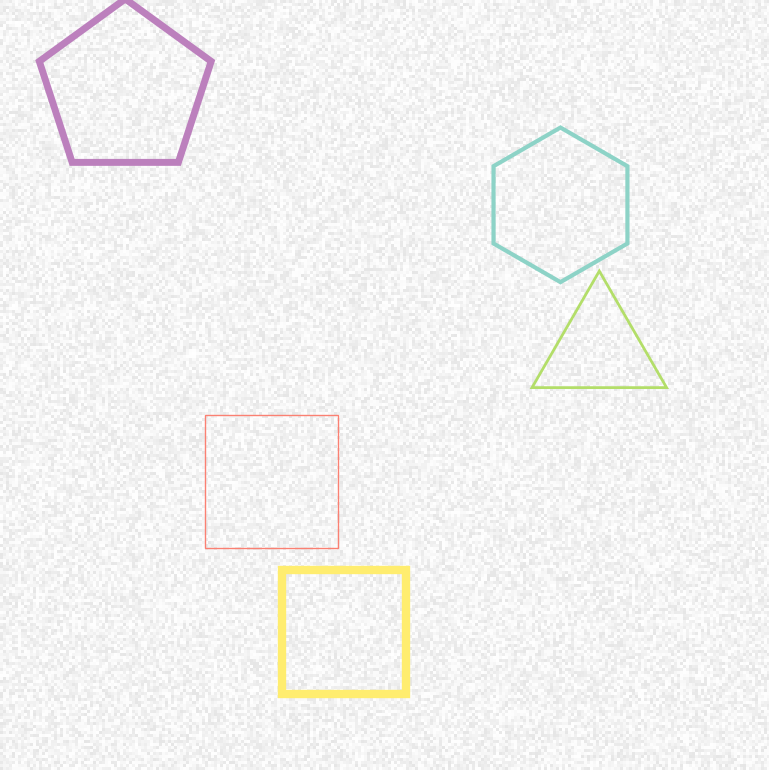[{"shape": "hexagon", "thickness": 1.5, "radius": 0.5, "center": [0.728, 0.734]}, {"shape": "square", "thickness": 0.5, "radius": 0.43, "center": [0.352, 0.375]}, {"shape": "triangle", "thickness": 1, "radius": 0.5, "center": [0.778, 0.547]}, {"shape": "pentagon", "thickness": 2.5, "radius": 0.59, "center": [0.163, 0.884]}, {"shape": "square", "thickness": 3, "radius": 0.4, "center": [0.447, 0.18]}]